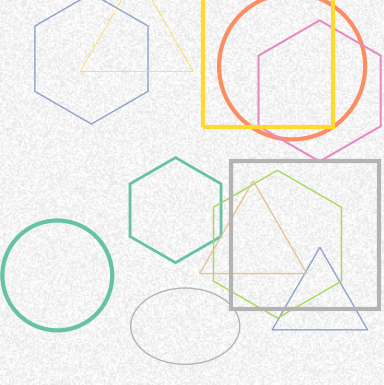[{"shape": "hexagon", "thickness": 2, "radius": 0.68, "center": [0.456, 0.454]}, {"shape": "circle", "thickness": 3, "radius": 0.71, "center": [0.149, 0.285]}, {"shape": "circle", "thickness": 3, "radius": 0.95, "center": [0.759, 0.828]}, {"shape": "hexagon", "thickness": 1, "radius": 0.85, "center": [0.237, 0.848]}, {"shape": "triangle", "thickness": 1, "radius": 0.71, "center": [0.831, 0.215]}, {"shape": "hexagon", "thickness": 1.5, "radius": 0.92, "center": [0.83, 0.764]}, {"shape": "hexagon", "thickness": 1, "radius": 0.96, "center": [0.721, 0.366]}, {"shape": "square", "thickness": 3, "radius": 0.85, "center": [0.696, 0.84]}, {"shape": "triangle", "thickness": 0.5, "radius": 0.85, "center": [0.355, 0.899]}, {"shape": "triangle", "thickness": 1, "radius": 0.8, "center": [0.658, 0.37]}, {"shape": "oval", "thickness": 1, "radius": 0.71, "center": [0.481, 0.153]}, {"shape": "square", "thickness": 3, "radius": 0.96, "center": [0.792, 0.39]}]